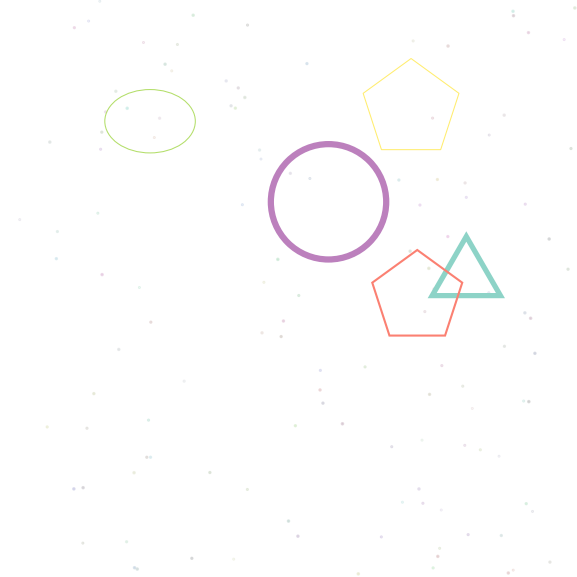[{"shape": "triangle", "thickness": 2.5, "radius": 0.34, "center": [0.807, 0.521]}, {"shape": "pentagon", "thickness": 1, "radius": 0.41, "center": [0.723, 0.484]}, {"shape": "oval", "thickness": 0.5, "radius": 0.39, "center": [0.26, 0.789]}, {"shape": "circle", "thickness": 3, "radius": 0.5, "center": [0.569, 0.65]}, {"shape": "pentagon", "thickness": 0.5, "radius": 0.44, "center": [0.712, 0.811]}]